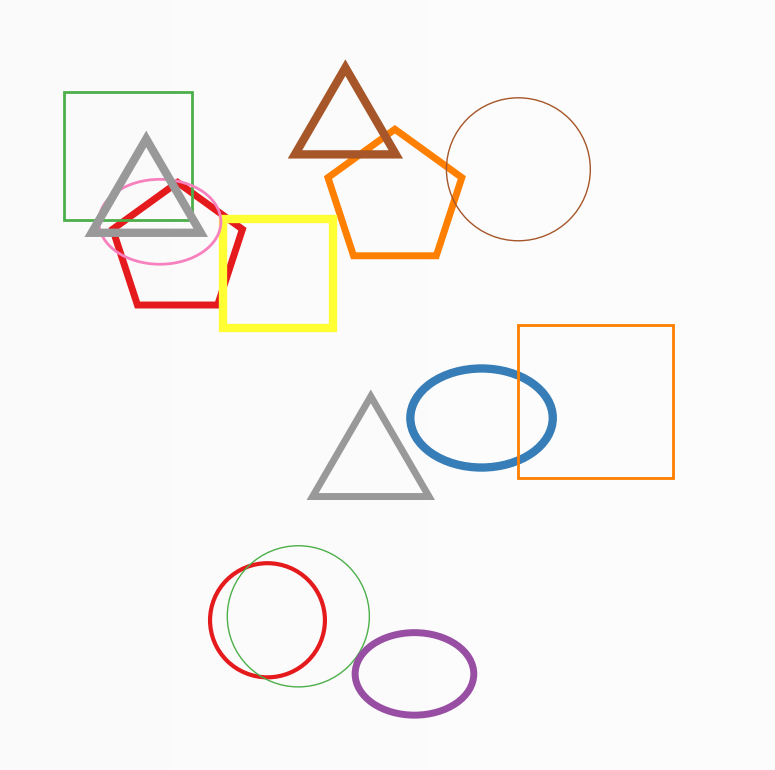[{"shape": "circle", "thickness": 1.5, "radius": 0.37, "center": [0.345, 0.194]}, {"shape": "pentagon", "thickness": 2.5, "radius": 0.44, "center": [0.229, 0.675]}, {"shape": "oval", "thickness": 3, "radius": 0.46, "center": [0.621, 0.457]}, {"shape": "circle", "thickness": 0.5, "radius": 0.46, "center": [0.385, 0.2]}, {"shape": "square", "thickness": 1, "radius": 0.41, "center": [0.165, 0.797]}, {"shape": "oval", "thickness": 2.5, "radius": 0.38, "center": [0.535, 0.125]}, {"shape": "square", "thickness": 1, "radius": 0.5, "center": [0.769, 0.479]}, {"shape": "pentagon", "thickness": 2.5, "radius": 0.45, "center": [0.51, 0.741]}, {"shape": "square", "thickness": 3, "radius": 0.36, "center": [0.359, 0.645]}, {"shape": "circle", "thickness": 0.5, "radius": 0.46, "center": [0.669, 0.78]}, {"shape": "triangle", "thickness": 3, "radius": 0.38, "center": [0.446, 0.837]}, {"shape": "oval", "thickness": 1, "radius": 0.39, "center": [0.206, 0.712]}, {"shape": "triangle", "thickness": 2.5, "radius": 0.43, "center": [0.478, 0.398]}, {"shape": "triangle", "thickness": 3, "radius": 0.41, "center": [0.189, 0.738]}]